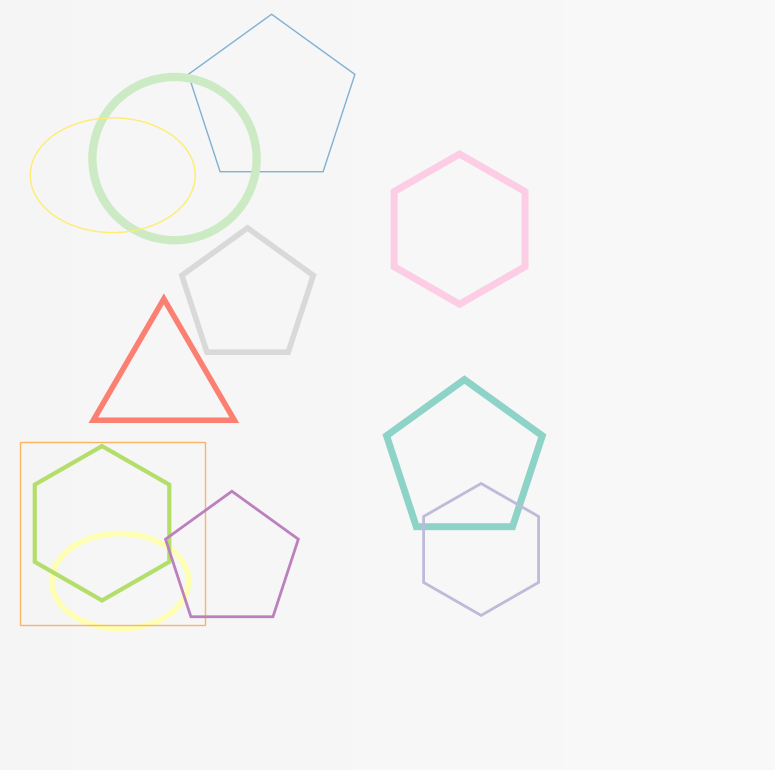[{"shape": "pentagon", "thickness": 2.5, "radius": 0.53, "center": [0.599, 0.401]}, {"shape": "oval", "thickness": 2, "radius": 0.44, "center": [0.155, 0.245]}, {"shape": "hexagon", "thickness": 1, "radius": 0.43, "center": [0.621, 0.286]}, {"shape": "triangle", "thickness": 2, "radius": 0.53, "center": [0.211, 0.507]}, {"shape": "pentagon", "thickness": 0.5, "radius": 0.57, "center": [0.35, 0.868]}, {"shape": "square", "thickness": 0.5, "radius": 0.59, "center": [0.145, 0.307]}, {"shape": "hexagon", "thickness": 1.5, "radius": 0.5, "center": [0.132, 0.32]}, {"shape": "hexagon", "thickness": 2.5, "radius": 0.49, "center": [0.593, 0.702]}, {"shape": "pentagon", "thickness": 2, "radius": 0.45, "center": [0.319, 0.615]}, {"shape": "pentagon", "thickness": 1, "radius": 0.45, "center": [0.299, 0.272]}, {"shape": "circle", "thickness": 3, "radius": 0.53, "center": [0.225, 0.794]}, {"shape": "oval", "thickness": 0.5, "radius": 0.53, "center": [0.145, 0.772]}]